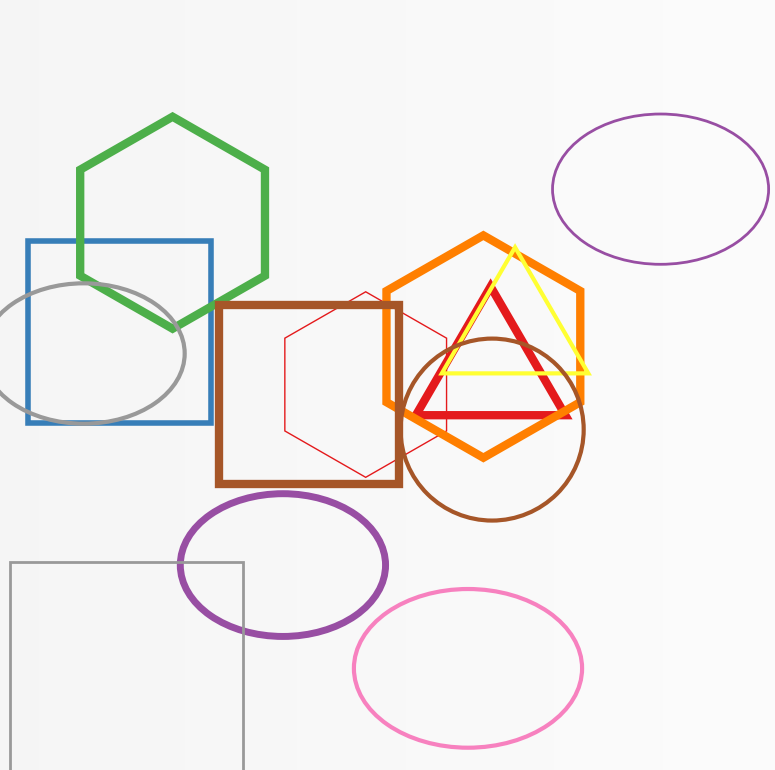[{"shape": "hexagon", "thickness": 0.5, "radius": 0.6, "center": [0.472, 0.501]}, {"shape": "triangle", "thickness": 3, "radius": 0.56, "center": [0.633, 0.516]}, {"shape": "square", "thickness": 2, "radius": 0.59, "center": [0.154, 0.569]}, {"shape": "hexagon", "thickness": 3, "radius": 0.69, "center": [0.223, 0.711]}, {"shape": "oval", "thickness": 2.5, "radius": 0.66, "center": [0.365, 0.266]}, {"shape": "oval", "thickness": 1, "radius": 0.7, "center": [0.852, 0.754]}, {"shape": "hexagon", "thickness": 3, "radius": 0.72, "center": [0.624, 0.55]}, {"shape": "triangle", "thickness": 1.5, "radius": 0.55, "center": [0.665, 0.57]}, {"shape": "square", "thickness": 3, "radius": 0.58, "center": [0.399, 0.487]}, {"shape": "circle", "thickness": 1.5, "radius": 0.59, "center": [0.635, 0.442]}, {"shape": "oval", "thickness": 1.5, "radius": 0.74, "center": [0.604, 0.132]}, {"shape": "square", "thickness": 1, "radius": 0.75, "center": [0.163, 0.121]}, {"shape": "oval", "thickness": 1.5, "radius": 0.65, "center": [0.108, 0.541]}]